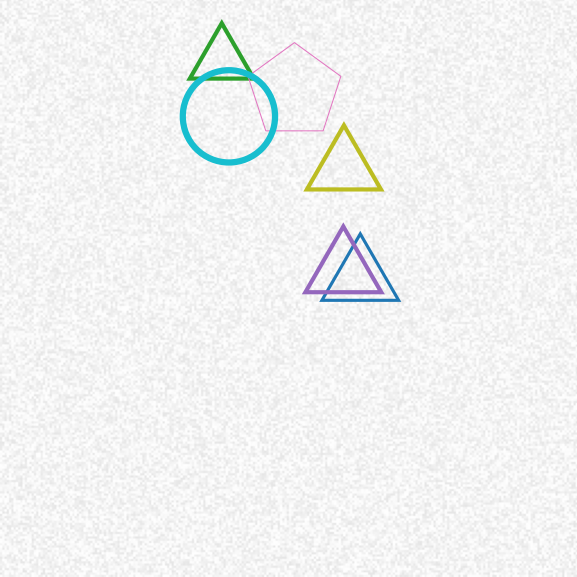[{"shape": "triangle", "thickness": 1.5, "radius": 0.38, "center": [0.624, 0.517]}, {"shape": "triangle", "thickness": 2, "radius": 0.32, "center": [0.384, 0.895]}, {"shape": "triangle", "thickness": 2, "radius": 0.38, "center": [0.595, 0.531]}, {"shape": "pentagon", "thickness": 0.5, "radius": 0.42, "center": [0.51, 0.841]}, {"shape": "triangle", "thickness": 2, "radius": 0.37, "center": [0.596, 0.708]}, {"shape": "circle", "thickness": 3, "radius": 0.4, "center": [0.396, 0.798]}]